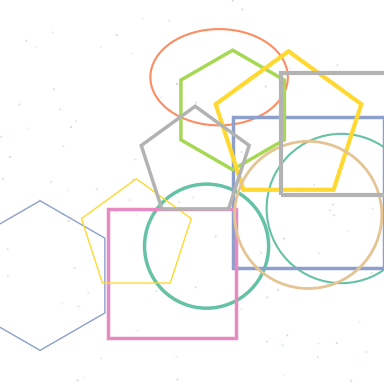[{"shape": "circle", "thickness": 2.5, "radius": 0.81, "center": [0.537, 0.361]}, {"shape": "circle", "thickness": 1.5, "radius": 0.97, "center": [0.886, 0.458]}, {"shape": "oval", "thickness": 1.5, "radius": 0.89, "center": [0.569, 0.799]}, {"shape": "square", "thickness": 2.5, "radius": 0.98, "center": [0.8, 0.499]}, {"shape": "hexagon", "thickness": 1, "radius": 0.97, "center": [0.104, 0.284]}, {"shape": "square", "thickness": 2.5, "radius": 0.83, "center": [0.447, 0.289]}, {"shape": "hexagon", "thickness": 2.5, "radius": 0.78, "center": [0.604, 0.714]}, {"shape": "pentagon", "thickness": 3, "radius": 0.99, "center": [0.749, 0.668]}, {"shape": "pentagon", "thickness": 1, "radius": 0.75, "center": [0.354, 0.386]}, {"shape": "circle", "thickness": 2, "radius": 0.96, "center": [0.801, 0.442]}, {"shape": "square", "thickness": 3, "radius": 0.79, "center": [0.889, 0.652]}, {"shape": "pentagon", "thickness": 2.5, "radius": 0.74, "center": [0.507, 0.577]}]